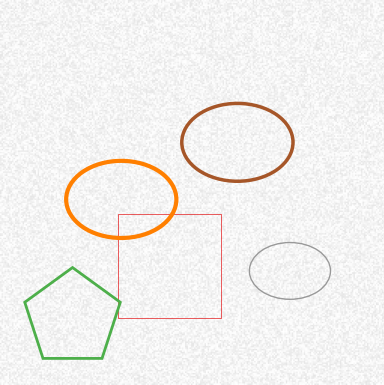[{"shape": "square", "thickness": 0.5, "radius": 0.67, "center": [0.44, 0.308]}, {"shape": "pentagon", "thickness": 2, "radius": 0.65, "center": [0.188, 0.175]}, {"shape": "oval", "thickness": 3, "radius": 0.72, "center": [0.315, 0.482]}, {"shape": "oval", "thickness": 2.5, "radius": 0.72, "center": [0.617, 0.63]}, {"shape": "oval", "thickness": 1, "radius": 0.53, "center": [0.753, 0.296]}]